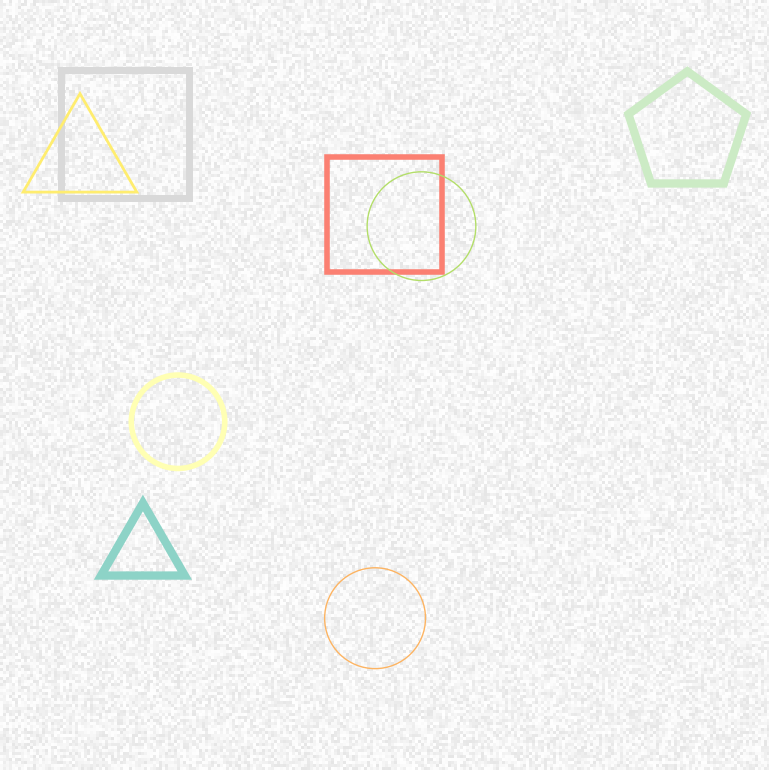[{"shape": "triangle", "thickness": 3, "radius": 0.31, "center": [0.186, 0.284]}, {"shape": "circle", "thickness": 2, "radius": 0.3, "center": [0.231, 0.452]}, {"shape": "square", "thickness": 2, "radius": 0.38, "center": [0.499, 0.721]}, {"shape": "circle", "thickness": 0.5, "radius": 0.33, "center": [0.487, 0.197]}, {"shape": "circle", "thickness": 0.5, "radius": 0.35, "center": [0.547, 0.706]}, {"shape": "square", "thickness": 2.5, "radius": 0.42, "center": [0.163, 0.826]}, {"shape": "pentagon", "thickness": 3, "radius": 0.4, "center": [0.893, 0.827]}, {"shape": "triangle", "thickness": 1, "radius": 0.43, "center": [0.104, 0.793]}]